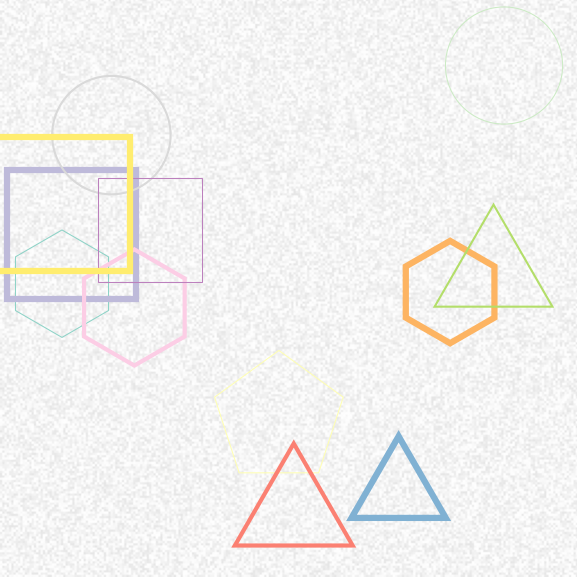[{"shape": "hexagon", "thickness": 0.5, "radius": 0.47, "center": [0.107, 0.508]}, {"shape": "pentagon", "thickness": 0.5, "radius": 0.59, "center": [0.483, 0.275]}, {"shape": "square", "thickness": 3, "radius": 0.56, "center": [0.124, 0.593]}, {"shape": "triangle", "thickness": 2, "radius": 0.59, "center": [0.509, 0.113]}, {"shape": "triangle", "thickness": 3, "radius": 0.47, "center": [0.69, 0.149]}, {"shape": "hexagon", "thickness": 3, "radius": 0.44, "center": [0.779, 0.493]}, {"shape": "triangle", "thickness": 1, "radius": 0.59, "center": [0.855, 0.527]}, {"shape": "hexagon", "thickness": 2, "radius": 0.5, "center": [0.233, 0.467]}, {"shape": "circle", "thickness": 1, "radius": 0.51, "center": [0.193, 0.765]}, {"shape": "square", "thickness": 0.5, "radius": 0.45, "center": [0.26, 0.601]}, {"shape": "circle", "thickness": 0.5, "radius": 0.51, "center": [0.873, 0.886]}, {"shape": "square", "thickness": 3, "radius": 0.58, "center": [0.109, 0.646]}]